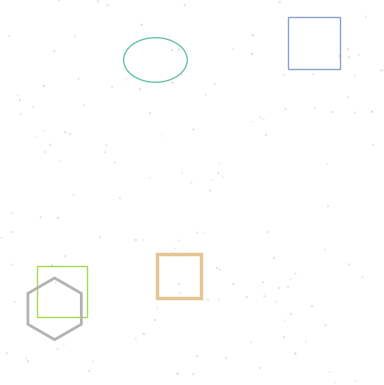[{"shape": "oval", "thickness": 1, "radius": 0.41, "center": [0.404, 0.844]}, {"shape": "square", "thickness": 1, "radius": 0.34, "center": [0.816, 0.888]}, {"shape": "square", "thickness": 1, "radius": 0.33, "center": [0.161, 0.243]}, {"shape": "square", "thickness": 2.5, "radius": 0.29, "center": [0.466, 0.284]}, {"shape": "hexagon", "thickness": 2, "radius": 0.4, "center": [0.142, 0.198]}]